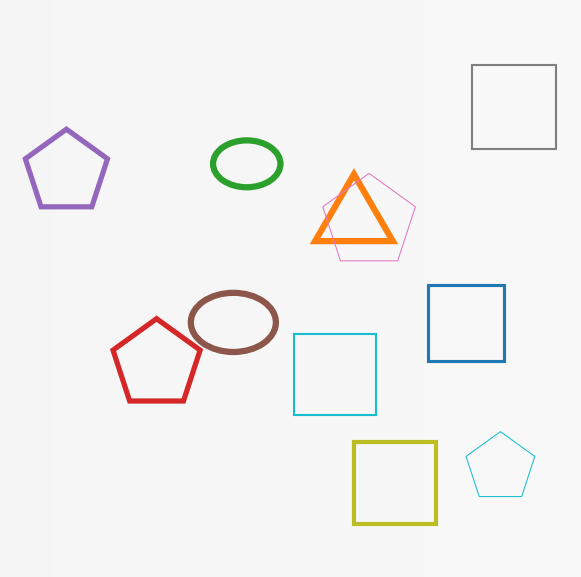[{"shape": "square", "thickness": 1.5, "radius": 0.33, "center": [0.801, 0.439]}, {"shape": "triangle", "thickness": 3, "radius": 0.39, "center": [0.609, 0.62]}, {"shape": "oval", "thickness": 3, "radius": 0.29, "center": [0.425, 0.715]}, {"shape": "pentagon", "thickness": 2.5, "radius": 0.39, "center": [0.269, 0.368]}, {"shape": "pentagon", "thickness": 2.5, "radius": 0.37, "center": [0.114, 0.701]}, {"shape": "oval", "thickness": 3, "radius": 0.37, "center": [0.401, 0.441]}, {"shape": "pentagon", "thickness": 0.5, "radius": 0.42, "center": [0.635, 0.615]}, {"shape": "square", "thickness": 1, "radius": 0.36, "center": [0.884, 0.814]}, {"shape": "square", "thickness": 2, "radius": 0.36, "center": [0.679, 0.163]}, {"shape": "pentagon", "thickness": 0.5, "radius": 0.31, "center": [0.861, 0.19]}, {"shape": "square", "thickness": 1, "radius": 0.35, "center": [0.576, 0.351]}]